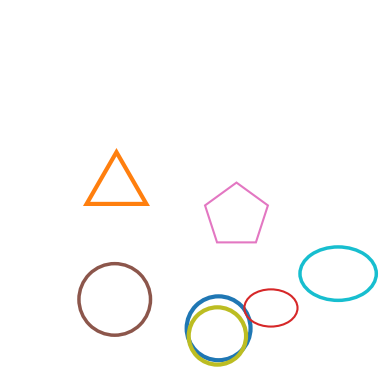[{"shape": "circle", "thickness": 3, "radius": 0.41, "center": [0.568, 0.147]}, {"shape": "triangle", "thickness": 3, "radius": 0.45, "center": [0.303, 0.515]}, {"shape": "oval", "thickness": 1.5, "radius": 0.35, "center": [0.704, 0.2]}, {"shape": "circle", "thickness": 2.5, "radius": 0.46, "center": [0.298, 0.222]}, {"shape": "pentagon", "thickness": 1.5, "radius": 0.43, "center": [0.614, 0.44]}, {"shape": "circle", "thickness": 3, "radius": 0.37, "center": [0.565, 0.127]}, {"shape": "oval", "thickness": 2.5, "radius": 0.5, "center": [0.878, 0.289]}]